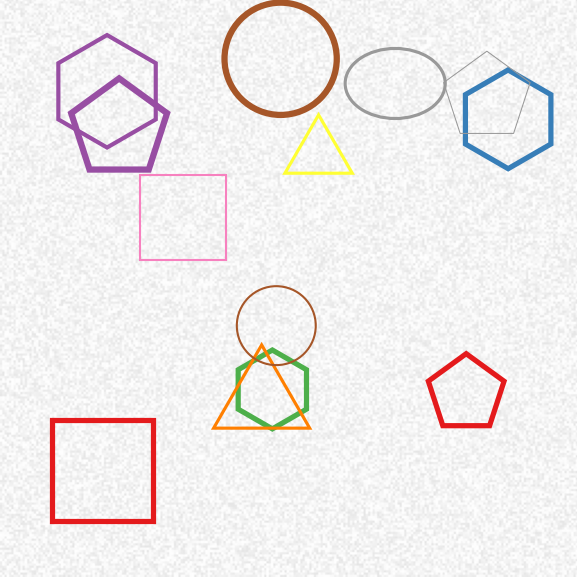[{"shape": "pentagon", "thickness": 2.5, "radius": 0.34, "center": [0.807, 0.318]}, {"shape": "square", "thickness": 2.5, "radius": 0.44, "center": [0.177, 0.185]}, {"shape": "hexagon", "thickness": 2.5, "radius": 0.43, "center": [0.88, 0.793]}, {"shape": "hexagon", "thickness": 2.5, "radius": 0.34, "center": [0.472, 0.325]}, {"shape": "hexagon", "thickness": 2, "radius": 0.49, "center": [0.185, 0.841]}, {"shape": "pentagon", "thickness": 3, "radius": 0.44, "center": [0.206, 0.776]}, {"shape": "triangle", "thickness": 1.5, "radius": 0.48, "center": [0.453, 0.306]}, {"shape": "triangle", "thickness": 1.5, "radius": 0.34, "center": [0.552, 0.733]}, {"shape": "circle", "thickness": 3, "radius": 0.49, "center": [0.486, 0.897]}, {"shape": "circle", "thickness": 1, "radius": 0.34, "center": [0.478, 0.435]}, {"shape": "square", "thickness": 1, "radius": 0.37, "center": [0.316, 0.623]}, {"shape": "oval", "thickness": 1.5, "radius": 0.43, "center": [0.684, 0.855]}, {"shape": "pentagon", "thickness": 0.5, "radius": 0.39, "center": [0.843, 0.832]}]